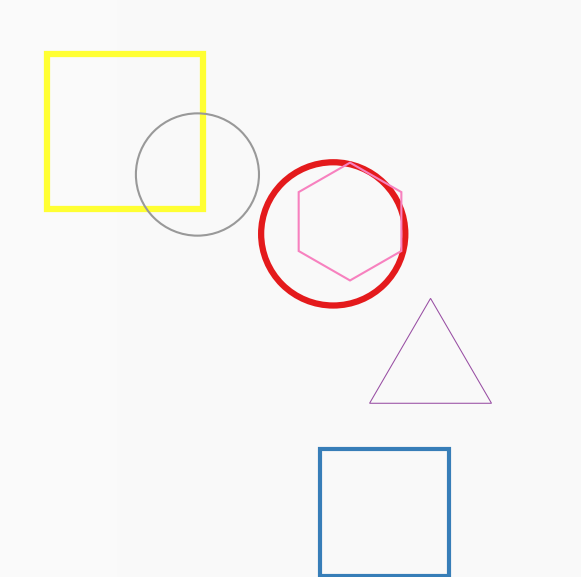[{"shape": "circle", "thickness": 3, "radius": 0.62, "center": [0.573, 0.594]}, {"shape": "square", "thickness": 2, "radius": 0.55, "center": [0.661, 0.112]}, {"shape": "triangle", "thickness": 0.5, "radius": 0.61, "center": [0.741, 0.361]}, {"shape": "square", "thickness": 3, "radius": 0.67, "center": [0.215, 0.771]}, {"shape": "hexagon", "thickness": 1, "radius": 0.51, "center": [0.602, 0.615]}, {"shape": "circle", "thickness": 1, "radius": 0.53, "center": [0.34, 0.697]}]